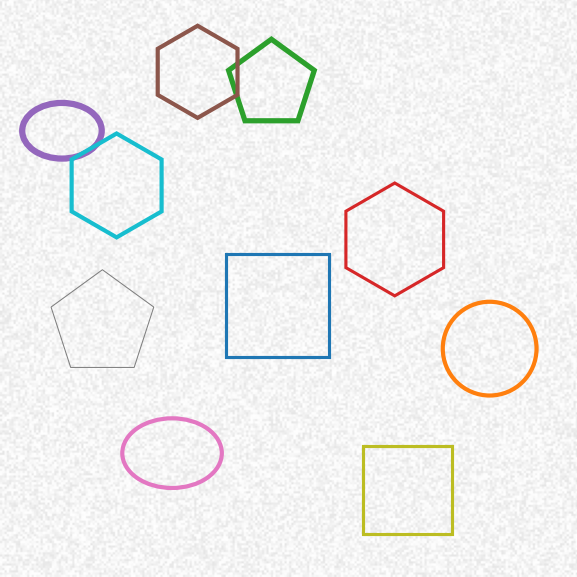[{"shape": "square", "thickness": 1.5, "radius": 0.45, "center": [0.481, 0.471]}, {"shape": "circle", "thickness": 2, "radius": 0.41, "center": [0.848, 0.395]}, {"shape": "pentagon", "thickness": 2.5, "radius": 0.39, "center": [0.47, 0.853]}, {"shape": "hexagon", "thickness": 1.5, "radius": 0.49, "center": [0.684, 0.585]}, {"shape": "oval", "thickness": 3, "radius": 0.34, "center": [0.107, 0.773]}, {"shape": "hexagon", "thickness": 2, "radius": 0.4, "center": [0.342, 0.875]}, {"shape": "oval", "thickness": 2, "radius": 0.43, "center": [0.298, 0.214]}, {"shape": "pentagon", "thickness": 0.5, "radius": 0.47, "center": [0.177, 0.439]}, {"shape": "square", "thickness": 1.5, "radius": 0.38, "center": [0.705, 0.151]}, {"shape": "hexagon", "thickness": 2, "radius": 0.45, "center": [0.202, 0.678]}]